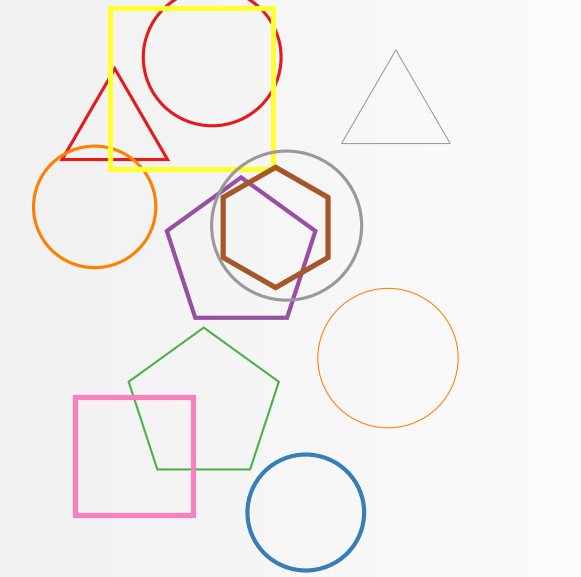[{"shape": "circle", "thickness": 1.5, "radius": 0.59, "center": [0.365, 0.9]}, {"shape": "triangle", "thickness": 1.5, "radius": 0.52, "center": [0.198, 0.775]}, {"shape": "circle", "thickness": 2, "radius": 0.5, "center": [0.526, 0.112]}, {"shape": "pentagon", "thickness": 1, "radius": 0.68, "center": [0.351, 0.296]}, {"shape": "pentagon", "thickness": 2, "radius": 0.67, "center": [0.415, 0.558]}, {"shape": "circle", "thickness": 0.5, "radius": 0.6, "center": [0.668, 0.379]}, {"shape": "circle", "thickness": 1.5, "radius": 0.53, "center": [0.163, 0.641]}, {"shape": "square", "thickness": 2.5, "radius": 0.7, "center": [0.329, 0.846]}, {"shape": "hexagon", "thickness": 2.5, "radius": 0.52, "center": [0.474, 0.605]}, {"shape": "square", "thickness": 2.5, "radius": 0.51, "center": [0.231, 0.21]}, {"shape": "triangle", "thickness": 0.5, "radius": 0.54, "center": [0.681, 0.805]}, {"shape": "circle", "thickness": 1.5, "radius": 0.65, "center": [0.493, 0.608]}]